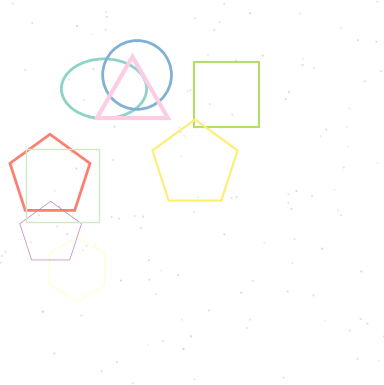[{"shape": "oval", "thickness": 2, "radius": 0.55, "center": [0.27, 0.77]}, {"shape": "hexagon", "thickness": 0.5, "radius": 0.41, "center": [0.2, 0.301]}, {"shape": "pentagon", "thickness": 2, "radius": 0.55, "center": [0.13, 0.542]}, {"shape": "circle", "thickness": 2, "radius": 0.45, "center": [0.356, 0.805]}, {"shape": "square", "thickness": 1.5, "radius": 0.42, "center": [0.587, 0.755]}, {"shape": "triangle", "thickness": 3, "radius": 0.53, "center": [0.344, 0.747]}, {"shape": "pentagon", "thickness": 0.5, "radius": 0.42, "center": [0.132, 0.393]}, {"shape": "square", "thickness": 1, "radius": 0.47, "center": [0.163, 0.518]}, {"shape": "pentagon", "thickness": 1.5, "radius": 0.58, "center": [0.506, 0.573]}]